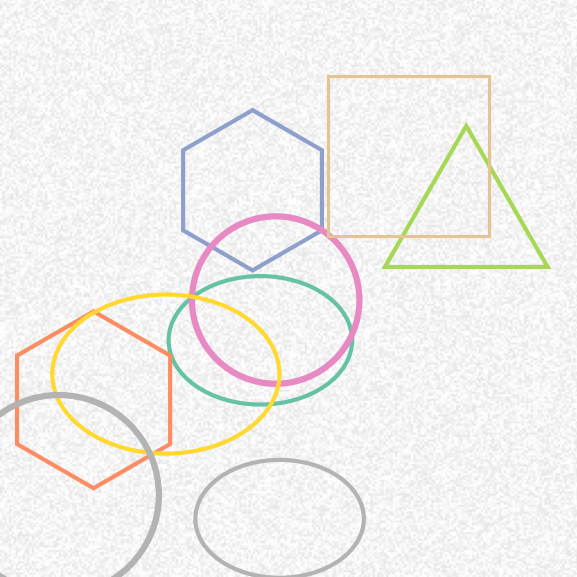[{"shape": "oval", "thickness": 2, "radius": 0.79, "center": [0.451, 0.41]}, {"shape": "hexagon", "thickness": 2, "radius": 0.77, "center": [0.162, 0.307]}, {"shape": "hexagon", "thickness": 2, "radius": 0.69, "center": [0.437, 0.67]}, {"shape": "circle", "thickness": 3, "radius": 0.72, "center": [0.477, 0.48]}, {"shape": "triangle", "thickness": 2, "radius": 0.81, "center": [0.807, 0.618]}, {"shape": "oval", "thickness": 2, "radius": 0.98, "center": [0.287, 0.351]}, {"shape": "square", "thickness": 1.5, "radius": 0.7, "center": [0.708, 0.729]}, {"shape": "circle", "thickness": 3, "radius": 0.87, "center": [0.102, 0.142]}, {"shape": "oval", "thickness": 2, "radius": 0.73, "center": [0.484, 0.101]}]